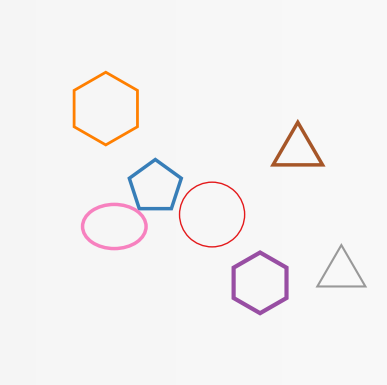[{"shape": "circle", "thickness": 1, "radius": 0.42, "center": [0.547, 0.443]}, {"shape": "pentagon", "thickness": 2.5, "radius": 0.35, "center": [0.401, 0.515]}, {"shape": "hexagon", "thickness": 3, "radius": 0.39, "center": [0.671, 0.265]}, {"shape": "hexagon", "thickness": 2, "radius": 0.47, "center": [0.273, 0.718]}, {"shape": "triangle", "thickness": 2.5, "radius": 0.37, "center": [0.769, 0.609]}, {"shape": "oval", "thickness": 2.5, "radius": 0.41, "center": [0.295, 0.412]}, {"shape": "triangle", "thickness": 1.5, "radius": 0.36, "center": [0.881, 0.292]}]